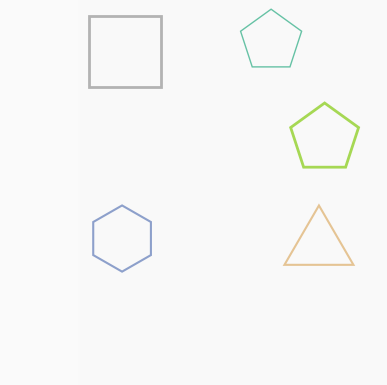[{"shape": "pentagon", "thickness": 1, "radius": 0.41, "center": [0.7, 0.893]}, {"shape": "hexagon", "thickness": 1.5, "radius": 0.43, "center": [0.315, 0.38]}, {"shape": "pentagon", "thickness": 2, "radius": 0.46, "center": [0.838, 0.64]}, {"shape": "triangle", "thickness": 1.5, "radius": 0.51, "center": [0.823, 0.364]}, {"shape": "square", "thickness": 2, "radius": 0.46, "center": [0.322, 0.866]}]